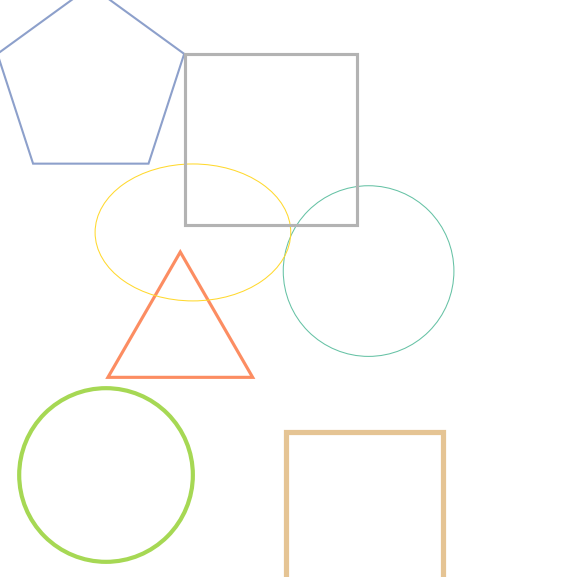[{"shape": "circle", "thickness": 0.5, "radius": 0.74, "center": [0.638, 0.53]}, {"shape": "triangle", "thickness": 1.5, "radius": 0.72, "center": [0.312, 0.418]}, {"shape": "pentagon", "thickness": 1, "radius": 0.85, "center": [0.157, 0.853]}, {"shape": "circle", "thickness": 2, "radius": 0.75, "center": [0.184, 0.177]}, {"shape": "oval", "thickness": 0.5, "radius": 0.85, "center": [0.334, 0.597]}, {"shape": "square", "thickness": 2.5, "radius": 0.68, "center": [0.631, 0.116]}, {"shape": "square", "thickness": 1.5, "radius": 0.74, "center": [0.469, 0.758]}]